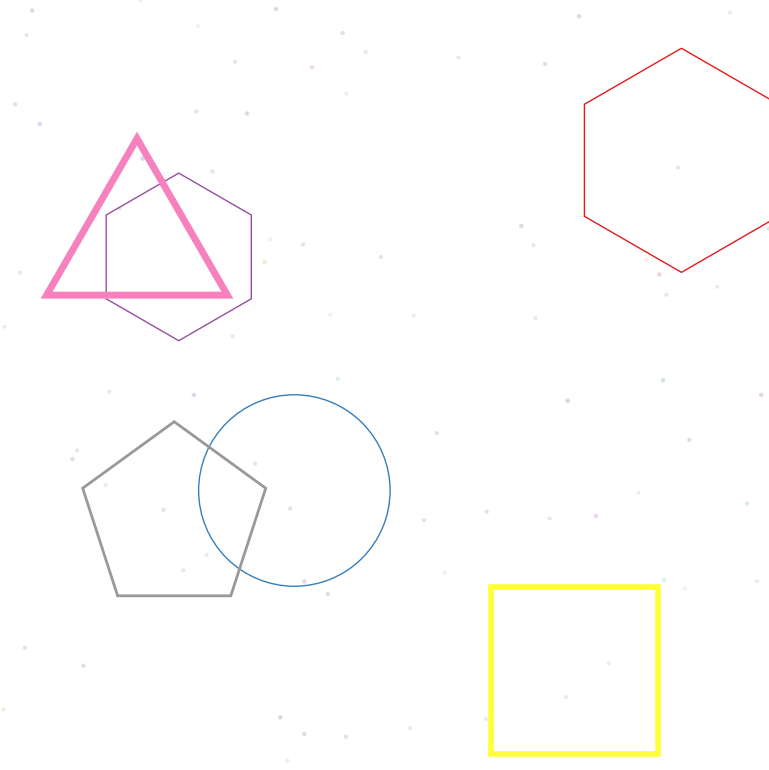[{"shape": "hexagon", "thickness": 0.5, "radius": 0.73, "center": [0.885, 0.792]}, {"shape": "circle", "thickness": 0.5, "radius": 0.62, "center": [0.382, 0.363]}, {"shape": "hexagon", "thickness": 0.5, "radius": 0.54, "center": [0.232, 0.666]}, {"shape": "square", "thickness": 2, "radius": 0.54, "center": [0.746, 0.129]}, {"shape": "triangle", "thickness": 2.5, "radius": 0.68, "center": [0.178, 0.684]}, {"shape": "pentagon", "thickness": 1, "radius": 0.62, "center": [0.226, 0.327]}]